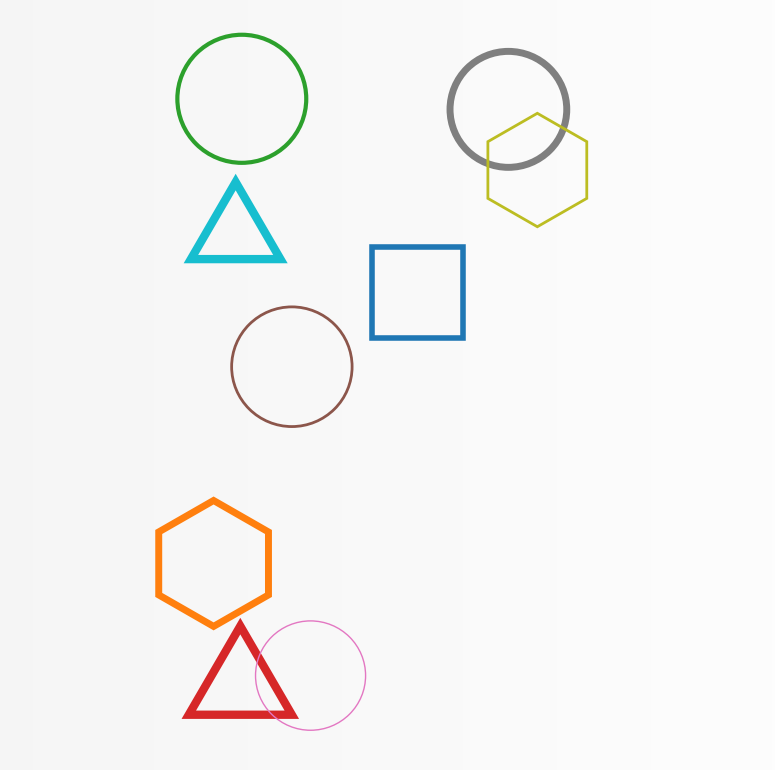[{"shape": "square", "thickness": 2, "radius": 0.3, "center": [0.539, 0.621]}, {"shape": "hexagon", "thickness": 2.5, "radius": 0.41, "center": [0.276, 0.268]}, {"shape": "circle", "thickness": 1.5, "radius": 0.42, "center": [0.312, 0.872]}, {"shape": "triangle", "thickness": 3, "radius": 0.38, "center": [0.31, 0.11]}, {"shape": "circle", "thickness": 1, "radius": 0.39, "center": [0.377, 0.524]}, {"shape": "circle", "thickness": 0.5, "radius": 0.36, "center": [0.401, 0.123]}, {"shape": "circle", "thickness": 2.5, "radius": 0.38, "center": [0.656, 0.858]}, {"shape": "hexagon", "thickness": 1, "radius": 0.37, "center": [0.693, 0.779]}, {"shape": "triangle", "thickness": 3, "radius": 0.33, "center": [0.304, 0.697]}]